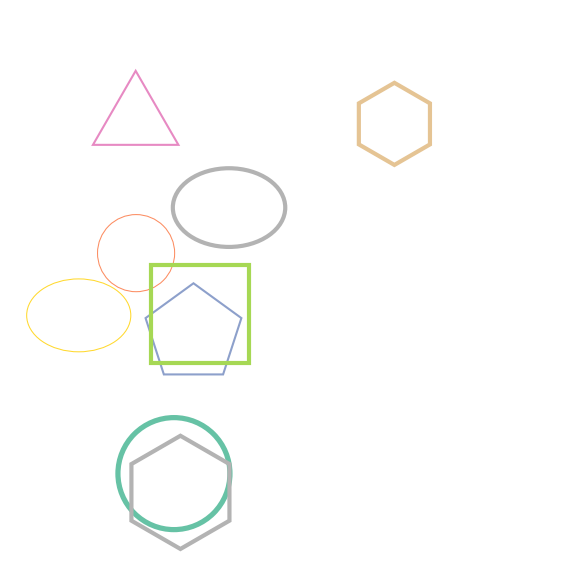[{"shape": "circle", "thickness": 2.5, "radius": 0.48, "center": [0.301, 0.179]}, {"shape": "circle", "thickness": 0.5, "radius": 0.33, "center": [0.236, 0.561]}, {"shape": "pentagon", "thickness": 1, "radius": 0.44, "center": [0.335, 0.421]}, {"shape": "triangle", "thickness": 1, "radius": 0.43, "center": [0.235, 0.791]}, {"shape": "square", "thickness": 2, "radius": 0.42, "center": [0.346, 0.455]}, {"shape": "oval", "thickness": 0.5, "radius": 0.45, "center": [0.136, 0.453]}, {"shape": "hexagon", "thickness": 2, "radius": 0.36, "center": [0.683, 0.785]}, {"shape": "oval", "thickness": 2, "radius": 0.49, "center": [0.397, 0.64]}, {"shape": "hexagon", "thickness": 2, "radius": 0.49, "center": [0.312, 0.147]}]